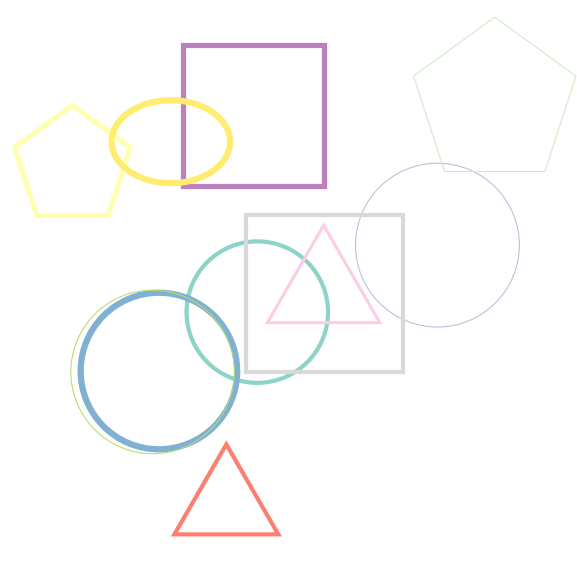[{"shape": "circle", "thickness": 2, "radius": 0.61, "center": [0.446, 0.459]}, {"shape": "pentagon", "thickness": 2.5, "radius": 0.53, "center": [0.125, 0.711]}, {"shape": "circle", "thickness": 0.5, "radius": 0.71, "center": [0.757, 0.575]}, {"shape": "triangle", "thickness": 2, "radius": 0.52, "center": [0.392, 0.126]}, {"shape": "circle", "thickness": 3, "radius": 0.68, "center": [0.275, 0.357]}, {"shape": "circle", "thickness": 0.5, "radius": 0.71, "center": [0.264, 0.355]}, {"shape": "triangle", "thickness": 1.5, "radius": 0.56, "center": [0.56, 0.497]}, {"shape": "square", "thickness": 2, "radius": 0.68, "center": [0.561, 0.491]}, {"shape": "square", "thickness": 2.5, "radius": 0.61, "center": [0.439, 0.799]}, {"shape": "pentagon", "thickness": 0.5, "radius": 0.74, "center": [0.857, 0.822]}, {"shape": "oval", "thickness": 3, "radius": 0.51, "center": [0.296, 0.754]}]